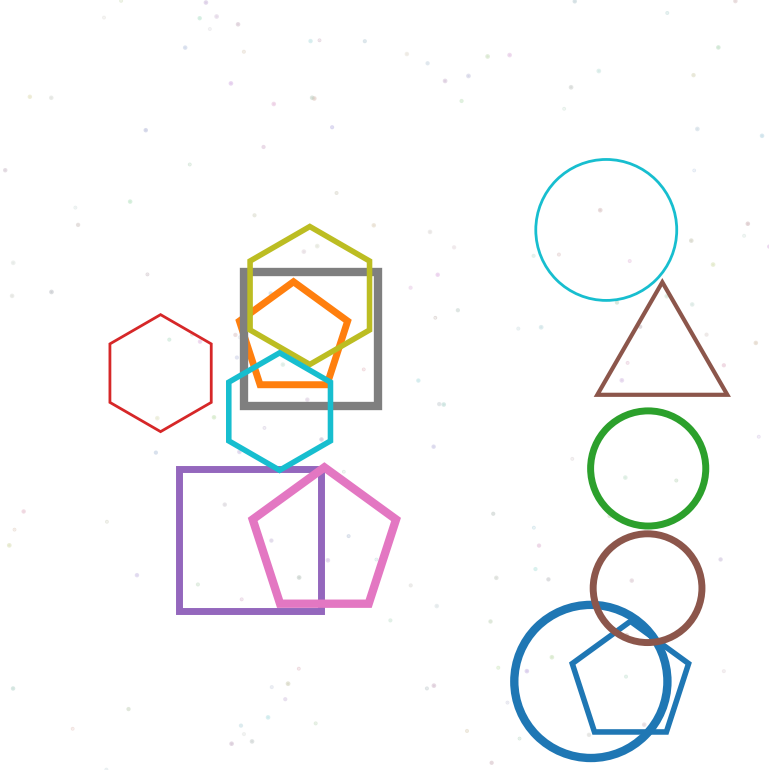[{"shape": "circle", "thickness": 3, "radius": 0.5, "center": [0.767, 0.115]}, {"shape": "pentagon", "thickness": 2, "radius": 0.4, "center": [0.819, 0.114]}, {"shape": "pentagon", "thickness": 2.5, "radius": 0.37, "center": [0.381, 0.56]}, {"shape": "circle", "thickness": 2.5, "radius": 0.37, "center": [0.842, 0.392]}, {"shape": "hexagon", "thickness": 1, "radius": 0.38, "center": [0.209, 0.515]}, {"shape": "square", "thickness": 2.5, "radius": 0.46, "center": [0.325, 0.299]}, {"shape": "triangle", "thickness": 1.5, "radius": 0.49, "center": [0.86, 0.536]}, {"shape": "circle", "thickness": 2.5, "radius": 0.35, "center": [0.841, 0.236]}, {"shape": "pentagon", "thickness": 3, "radius": 0.49, "center": [0.421, 0.295]}, {"shape": "square", "thickness": 3, "radius": 0.43, "center": [0.404, 0.56]}, {"shape": "hexagon", "thickness": 2, "radius": 0.45, "center": [0.402, 0.616]}, {"shape": "circle", "thickness": 1, "radius": 0.46, "center": [0.787, 0.701]}, {"shape": "hexagon", "thickness": 2, "radius": 0.38, "center": [0.363, 0.466]}]